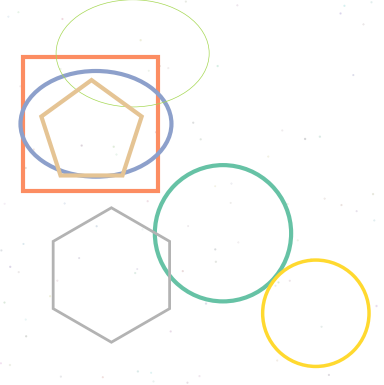[{"shape": "circle", "thickness": 3, "radius": 0.88, "center": [0.579, 0.394]}, {"shape": "square", "thickness": 3, "radius": 0.87, "center": [0.235, 0.678]}, {"shape": "oval", "thickness": 3, "radius": 0.98, "center": [0.249, 0.678]}, {"shape": "oval", "thickness": 0.5, "radius": 0.99, "center": [0.345, 0.861]}, {"shape": "circle", "thickness": 2.5, "radius": 0.69, "center": [0.82, 0.186]}, {"shape": "pentagon", "thickness": 3, "radius": 0.68, "center": [0.238, 0.655]}, {"shape": "hexagon", "thickness": 2, "radius": 0.87, "center": [0.289, 0.286]}]